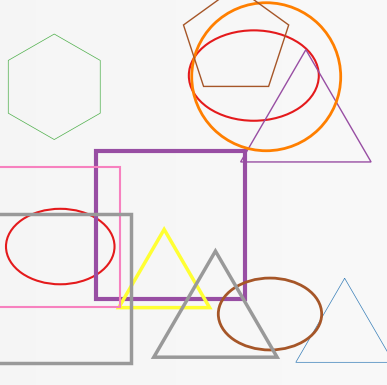[{"shape": "oval", "thickness": 1.5, "radius": 0.7, "center": [0.156, 0.36]}, {"shape": "oval", "thickness": 1.5, "radius": 0.84, "center": [0.655, 0.804]}, {"shape": "triangle", "thickness": 0.5, "radius": 0.73, "center": [0.889, 0.132]}, {"shape": "hexagon", "thickness": 0.5, "radius": 0.69, "center": [0.14, 0.775]}, {"shape": "square", "thickness": 3, "radius": 0.96, "center": [0.44, 0.417]}, {"shape": "triangle", "thickness": 1, "radius": 0.97, "center": [0.789, 0.677]}, {"shape": "circle", "thickness": 2, "radius": 0.96, "center": [0.687, 0.801]}, {"shape": "triangle", "thickness": 2.5, "radius": 0.68, "center": [0.424, 0.269]}, {"shape": "pentagon", "thickness": 1, "radius": 0.71, "center": [0.609, 0.891]}, {"shape": "oval", "thickness": 2, "radius": 0.67, "center": [0.697, 0.184]}, {"shape": "square", "thickness": 1.5, "radius": 0.91, "center": [0.127, 0.385]}, {"shape": "triangle", "thickness": 2.5, "radius": 0.92, "center": [0.556, 0.164]}, {"shape": "square", "thickness": 2.5, "radius": 0.97, "center": [0.145, 0.251]}]